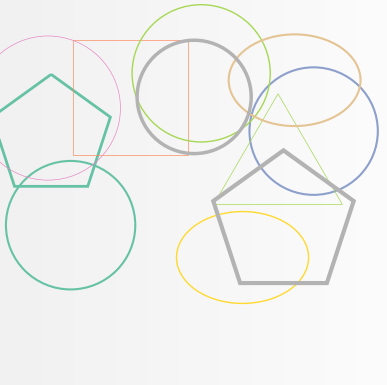[{"shape": "circle", "thickness": 1.5, "radius": 0.83, "center": [0.182, 0.415]}, {"shape": "pentagon", "thickness": 2, "radius": 0.8, "center": [0.132, 0.646]}, {"shape": "square", "thickness": 0.5, "radius": 0.75, "center": [0.337, 0.747]}, {"shape": "circle", "thickness": 1.5, "radius": 0.83, "center": [0.809, 0.659]}, {"shape": "circle", "thickness": 0.5, "radius": 0.94, "center": [0.124, 0.719]}, {"shape": "triangle", "thickness": 0.5, "radius": 0.96, "center": [0.717, 0.565]}, {"shape": "circle", "thickness": 1, "radius": 0.89, "center": [0.519, 0.81]}, {"shape": "oval", "thickness": 1, "radius": 0.85, "center": [0.626, 0.331]}, {"shape": "oval", "thickness": 1.5, "radius": 0.85, "center": [0.76, 0.792]}, {"shape": "circle", "thickness": 2.5, "radius": 0.74, "center": [0.501, 0.748]}, {"shape": "pentagon", "thickness": 3, "radius": 0.95, "center": [0.732, 0.419]}]